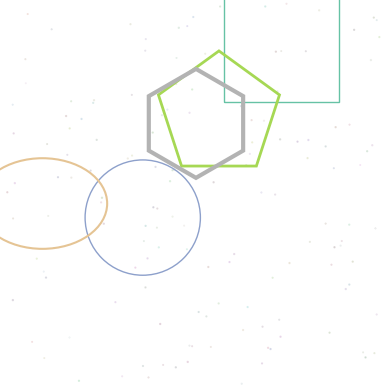[{"shape": "square", "thickness": 1, "radius": 0.74, "center": [0.731, 0.883]}, {"shape": "circle", "thickness": 1, "radius": 0.75, "center": [0.371, 0.435]}, {"shape": "pentagon", "thickness": 2, "radius": 0.83, "center": [0.569, 0.702]}, {"shape": "oval", "thickness": 1.5, "radius": 0.84, "center": [0.11, 0.471]}, {"shape": "hexagon", "thickness": 3, "radius": 0.71, "center": [0.509, 0.68]}]